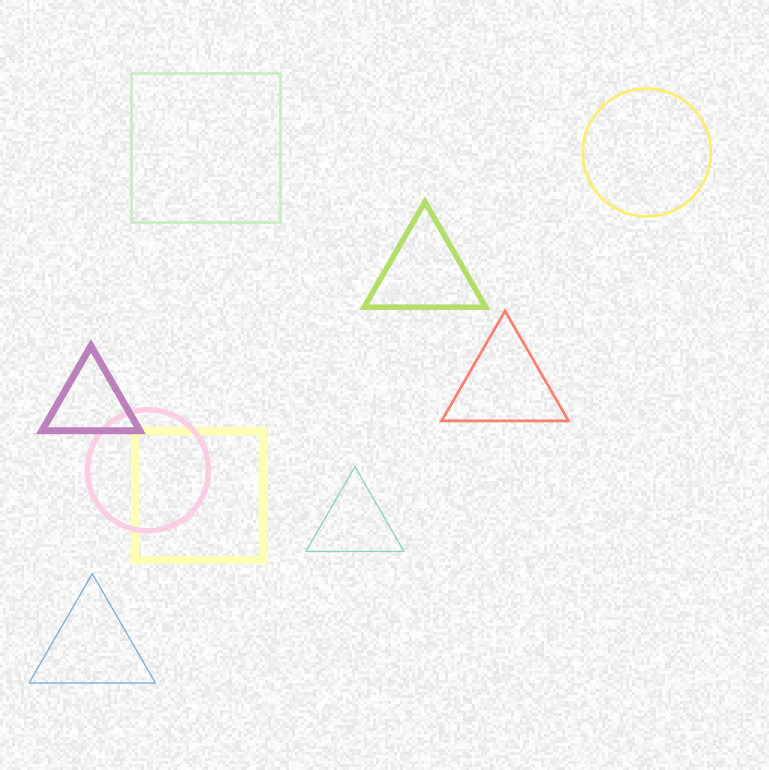[{"shape": "triangle", "thickness": 0.5, "radius": 0.37, "center": [0.461, 0.321]}, {"shape": "square", "thickness": 3, "radius": 0.42, "center": [0.258, 0.357]}, {"shape": "triangle", "thickness": 1, "radius": 0.48, "center": [0.656, 0.501]}, {"shape": "triangle", "thickness": 0.5, "radius": 0.47, "center": [0.12, 0.16]}, {"shape": "triangle", "thickness": 2, "radius": 0.46, "center": [0.552, 0.647]}, {"shape": "circle", "thickness": 2, "radius": 0.39, "center": [0.192, 0.389]}, {"shape": "triangle", "thickness": 2.5, "radius": 0.37, "center": [0.118, 0.477]}, {"shape": "square", "thickness": 1, "radius": 0.48, "center": [0.266, 0.809]}, {"shape": "circle", "thickness": 1, "radius": 0.42, "center": [0.84, 0.802]}]